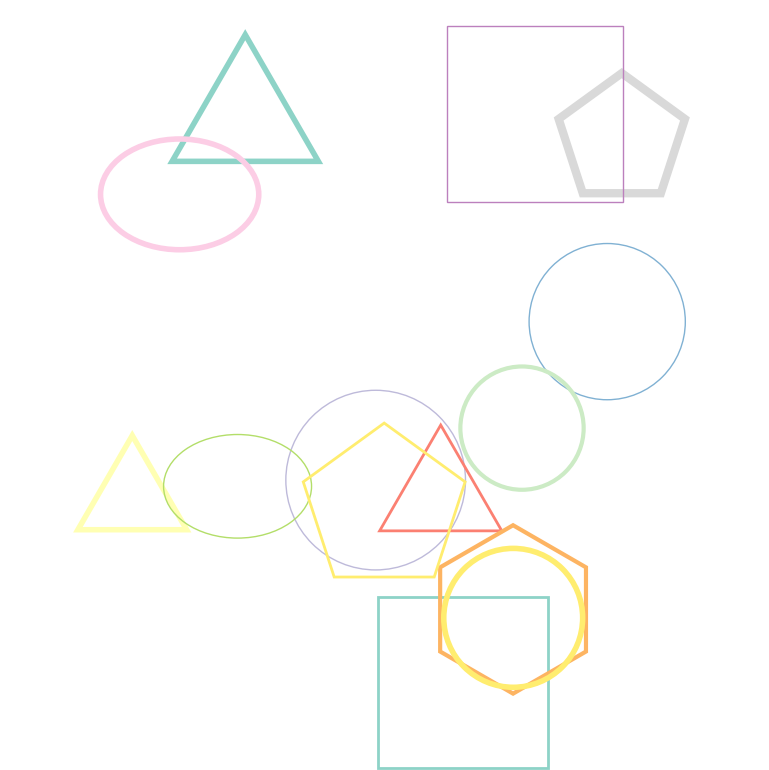[{"shape": "square", "thickness": 1, "radius": 0.55, "center": [0.601, 0.113]}, {"shape": "triangle", "thickness": 2, "radius": 0.55, "center": [0.318, 0.845]}, {"shape": "triangle", "thickness": 2, "radius": 0.41, "center": [0.172, 0.353]}, {"shape": "circle", "thickness": 0.5, "radius": 0.58, "center": [0.488, 0.376]}, {"shape": "triangle", "thickness": 1, "radius": 0.46, "center": [0.572, 0.356]}, {"shape": "circle", "thickness": 0.5, "radius": 0.51, "center": [0.789, 0.582]}, {"shape": "hexagon", "thickness": 1.5, "radius": 0.55, "center": [0.666, 0.209]}, {"shape": "oval", "thickness": 0.5, "radius": 0.48, "center": [0.309, 0.368]}, {"shape": "oval", "thickness": 2, "radius": 0.51, "center": [0.233, 0.748]}, {"shape": "pentagon", "thickness": 3, "radius": 0.43, "center": [0.808, 0.819]}, {"shape": "square", "thickness": 0.5, "radius": 0.57, "center": [0.695, 0.851]}, {"shape": "circle", "thickness": 1.5, "radius": 0.4, "center": [0.678, 0.444]}, {"shape": "circle", "thickness": 2, "radius": 0.45, "center": [0.667, 0.198]}, {"shape": "pentagon", "thickness": 1, "radius": 0.55, "center": [0.499, 0.34]}]